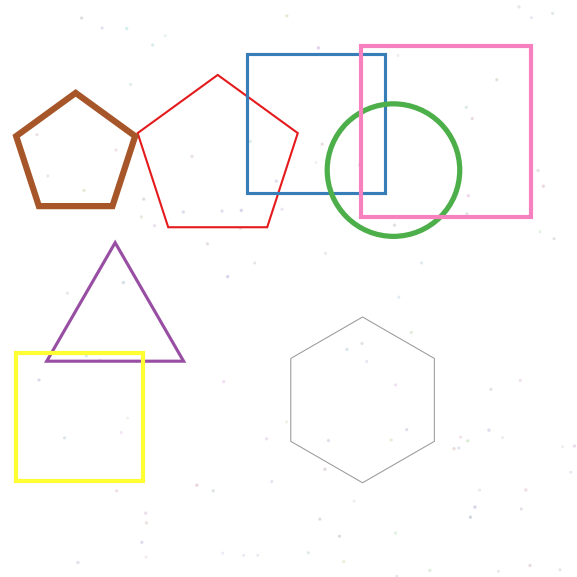[{"shape": "pentagon", "thickness": 1, "radius": 0.73, "center": [0.377, 0.724]}, {"shape": "square", "thickness": 1.5, "radius": 0.6, "center": [0.547, 0.785]}, {"shape": "circle", "thickness": 2.5, "radius": 0.57, "center": [0.681, 0.705]}, {"shape": "triangle", "thickness": 1.5, "radius": 0.68, "center": [0.199, 0.442]}, {"shape": "square", "thickness": 2, "radius": 0.55, "center": [0.137, 0.277]}, {"shape": "pentagon", "thickness": 3, "radius": 0.54, "center": [0.131, 0.73]}, {"shape": "square", "thickness": 2, "radius": 0.74, "center": [0.773, 0.771]}, {"shape": "hexagon", "thickness": 0.5, "radius": 0.72, "center": [0.628, 0.307]}]